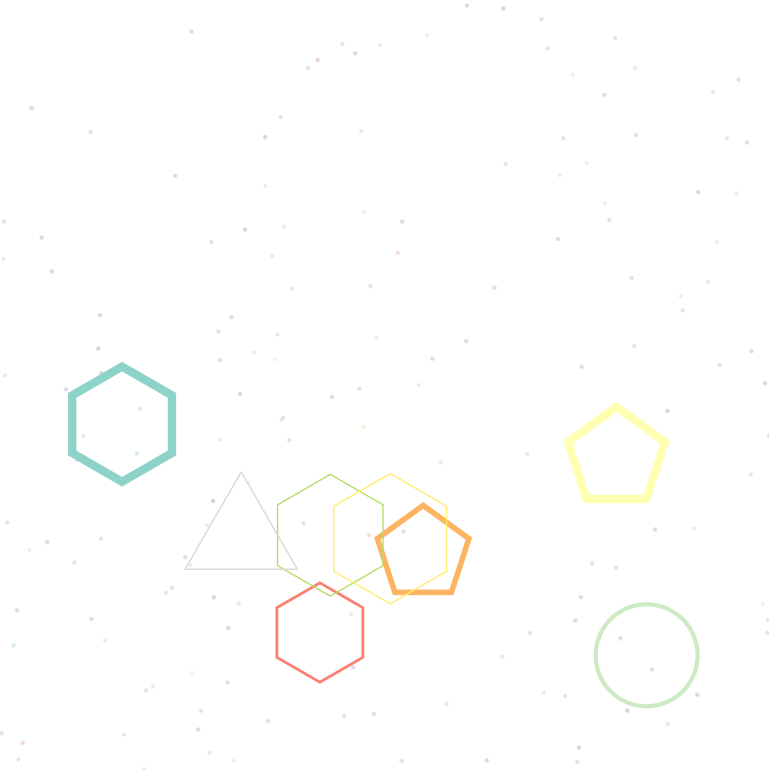[{"shape": "hexagon", "thickness": 3, "radius": 0.37, "center": [0.159, 0.449]}, {"shape": "pentagon", "thickness": 3, "radius": 0.33, "center": [0.801, 0.405]}, {"shape": "hexagon", "thickness": 1, "radius": 0.32, "center": [0.415, 0.179]}, {"shape": "pentagon", "thickness": 2, "radius": 0.31, "center": [0.55, 0.281]}, {"shape": "hexagon", "thickness": 0.5, "radius": 0.4, "center": [0.429, 0.305]}, {"shape": "triangle", "thickness": 0.5, "radius": 0.42, "center": [0.313, 0.303]}, {"shape": "circle", "thickness": 1.5, "radius": 0.33, "center": [0.84, 0.149]}, {"shape": "hexagon", "thickness": 0.5, "radius": 0.42, "center": [0.507, 0.3]}]